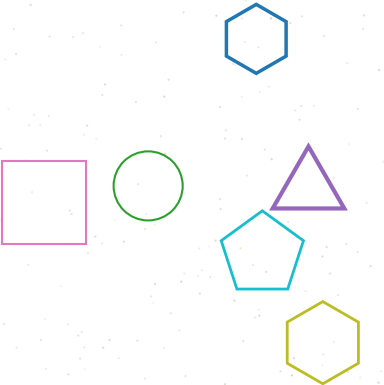[{"shape": "hexagon", "thickness": 2.5, "radius": 0.45, "center": [0.666, 0.899]}, {"shape": "circle", "thickness": 1.5, "radius": 0.45, "center": [0.385, 0.517]}, {"shape": "triangle", "thickness": 3, "radius": 0.54, "center": [0.801, 0.512]}, {"shape": "square", "thickness": 1.5, "radius": 0.54, "center": [0.115, 0.474]}, {"shape": "hexagon", "thickness": 2, "radius": 0.53, "center": [0.838, 0.11]}, {"shape": "pentagon", "thickness": 2, "radius": 0.56, "center": [0.681, 0.34]}]